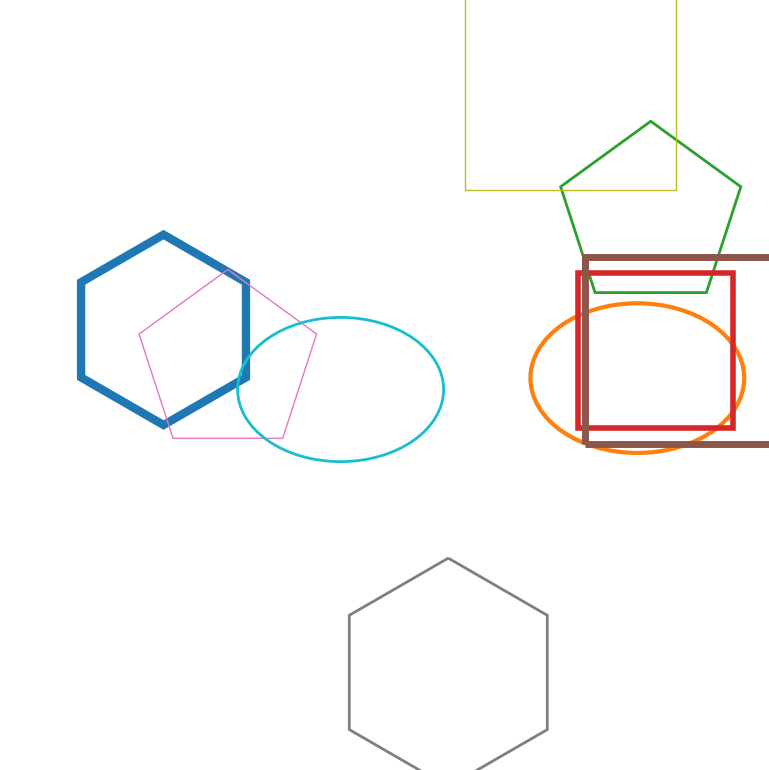[{"shape": "hexagon", "thickness": 3, "radius": 0.62, "center": [0.212, 0.572]}, {"shape": "oval", "thickness": 1.5, "radius": 0.69, "center": [0.828, 0.509]}, {"shape": "pentagon", "thickness": 1, "radius": 0.61, "center": [0.845, 0.719]}, {"shape": "square", "thickness": 2, "radius": 0.51, "center": [0.851, 0.545]}, {"shape": "square", "thickness": 2.5, "radius": 0.61, "center": [0.881, 0.545]}, {"shape": "pentagon", "thickness": 0.5, "radius": 0.61, "center": [0.296, 0.529]}, {"shape": "hexagon", "thickness": 1, "radius": 0.74, "center": [0.582, 0.127]}, {"shape": "square", "thickness": 0.5, "radius": 0.68, "center": [0.741, 0.89]}, {"shape": "oval", "thickness": 1, "radius": 0.67, "center": [0.442, 0.494]}]